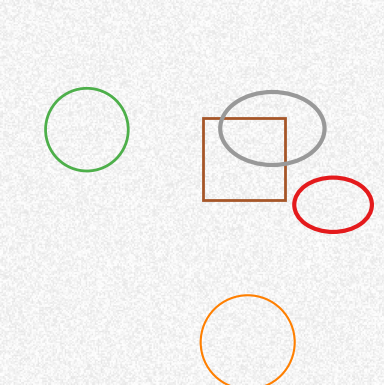[{"shape": "oval", "thickness": 3, "radius": 0.5, "center": [0.865, 0.468]}, {"shape": "circle", "thickness": 2, "radius": 0.54, "center": [0.226, 0.663]}, {"shape": "circle", "thickness": 1.5, "radius": 0.61, "center": [0.643, 0.111]}, {"shape": "square", "thickness": 2, "radius": 0.53, "center": [0.634, 0.588]}, {"shape": "oval", "thickness": 3, "radius": 0.68, "center": [0.707, 0.666]}]